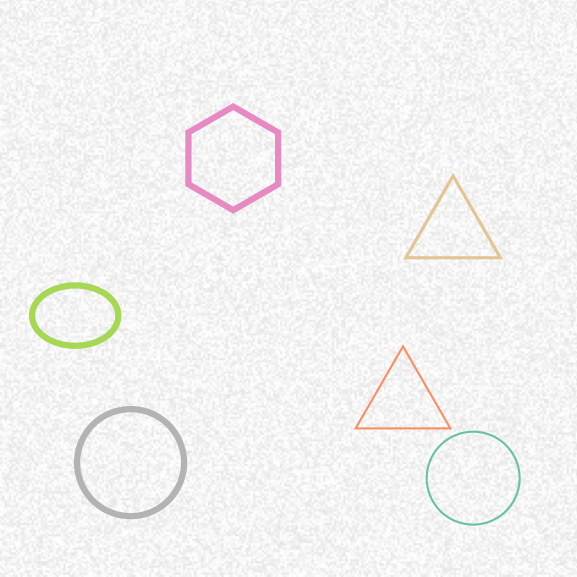[{"shape": "circle", "thickness": 1, "radius": 0.4, "center": [0.819, 0.171]}, {"shape": "triangle", "thickness": 1, "radius": 0.47, "center": [0.698, 0.305]}, {"shape": "hexagon", "thickness": 3, "radius": 0.45, "center": [0.404, 0.725]}, {"shape": "oval", "thickness": 3, "radius": 0.37, "center": [0.13, 0.453]}, {"shape": "triangle", "thickness": 1.5, "radius": 0.47, "center": [0.785, 0.6]}, {"shape": "circle", "thickness": 3, "radius": 0.46, "center": [0.226, 0.198]}]